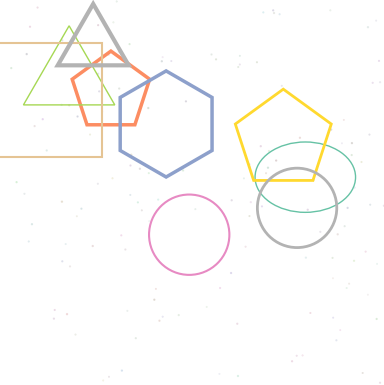[{"shape": "oval", "thickness": 1, "radius": 0.65, "center": [0.793, 0.54]}, {"shape": "pentagon", "thickness": 2.5, "radius": 0.53, "center": [0.288, 0.761]}, {"shape": "hexagon", "thickness": 2.5, "radius": 0.69, "center": [0.431, 0.678]}, {"shape": "circle", "thickness": 1.5, "radius": 0.52, "center": [0.491, 0.39]}, {"shape": "triangle", "thickness": 1, "radius": 0.68, "center": [0.179, 0.796]}, {"shape": "pentagon", "thickness": 2, "radius": 0.66, "center": [0.736, 0.637]}, {"shape": "square", "thickness": 1.5, "radius": 0.74, "center": [0.117, 0.741]}, {"shape": "triangle", "thickness": 3, "radius": 0.53, "center": [0.242, 0.884]}, {"shape": "circle", "thickness": 2, "radius": 0.52, "center": [0.772, 0.46]}]